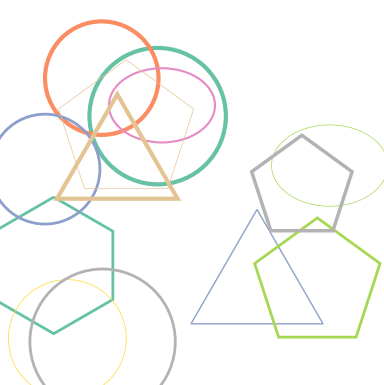[{"shape": "hexagon", "thickness": 2, "radius": 0.89, "center": [0.14, 0.311]}, {"shape": "circle", "thickness": 3, "radius": 0.89, "center": [0.41, 0.698]}, {"shape": "circle", "thickness": 3, "radius": 0.74, "center": [0.264, 0.797]}, {"shape": "circle", "thickness": 2, "radius": 0.71, "center": [0.117, 0.561]}, {"shape": "triangle", "thickness": 1, "radius": 0.99, "center": [0.668, 0.258]}, {"shape": "oval", "thickness": 1.5, "radius": 0.69, "center": [0.421, 0.726]}, {"shape": "pentagon", "thickness": 2, "radius": 0.86, "center": [0.824, 0.263]}, {"shape": "oval", "thickness": 0.5, "radius": 0.75, "center": [0.856, 0.57]}, {"shape": "circle", "thickness": 0.5, "radius": 0.77, "center": [0.175, 0.121]}, {"shape": "triangle", "thickness": 3, "radius": 0.9, "center": [0.305, 0.574]}, {"shape": "pentagon", "thickness": 0.5, "radius": 0.92, "center": [0.328, 0.66]}, {"shape": "pentagon", "thickness": 2.5, "radius": 0.69, "center": [0.784, 0.512]}, {"shape": "circle", "thickness": 2, "radius": 0.94, "center": [0.266, 0.112]}]